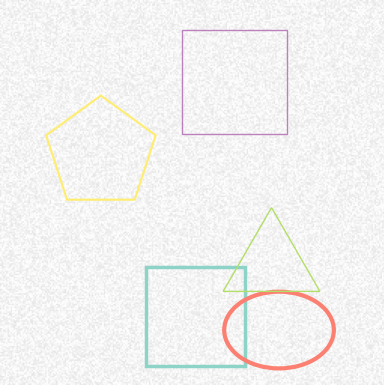[{"shape": "square", "thickness": 2.5, "radius": 0.64, "center": [0.508, 0.178]}, {"shape": "oval", "thickness": 3, "radius": 0.71, "center": [0.725, 0.143]}, {"shape": "triangle", "thickness": 1, "radius": 0.73, "center": [0.705, 0.316]}, {"shape": "square", "thickness": 1, "radius": 0.68, "center": [0.609, 0.787]}, {"shape": "pentagon", "thickness": 1.5, "radius": 0.75, "center": [0.262, 0.602]}]